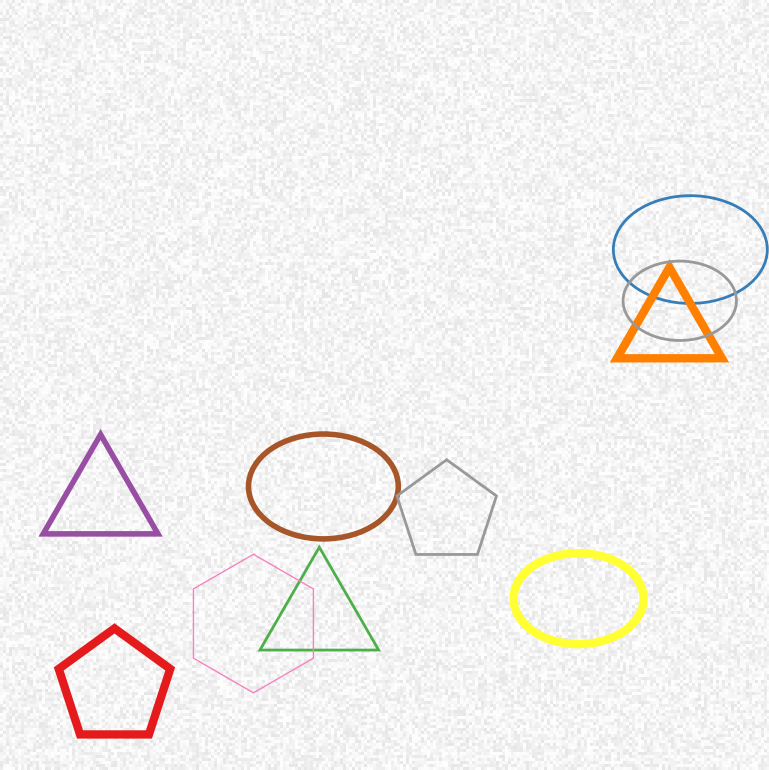[{"shape": "pentagon", "thickness": 3, "radius": 0.38, "center": [0.149, 0.108]}, {"shape": "oval", "thickness": 1, "radius": 0.5, "center": [0.897, 0.676]}, {"shape": "triangle", "thickness": 1, "radius": 0.45, "center": [0.415, 0.2]}, {"shape": "triangle", "thickness": 2, "radius": 0.43, "center": [0.131, 0.35]}, {"shape": "triangle", "thickness": 3, "radius": 0.39, "center": [0.869, 0.574]}, {"shape": "oval", "thickness": 3, "radius": 0.42, "center": [0.751, 0.223]}, {"shape": "oval", "thickness": 2, "radius": 0.49, "center": [0.42, 0.368]}, {"shape": "hexagon", "thickness": 0.5, "radius": 0.45, "center": [0.329, 0.19]}, {"shape": "pentagon", "thickness": 1, "radius": 0.34, "center": [0.58, 0.335]}, {"shape": "oval", "thickness": 1, "radius": 0.37, "center": [0.883, 0.609]}]